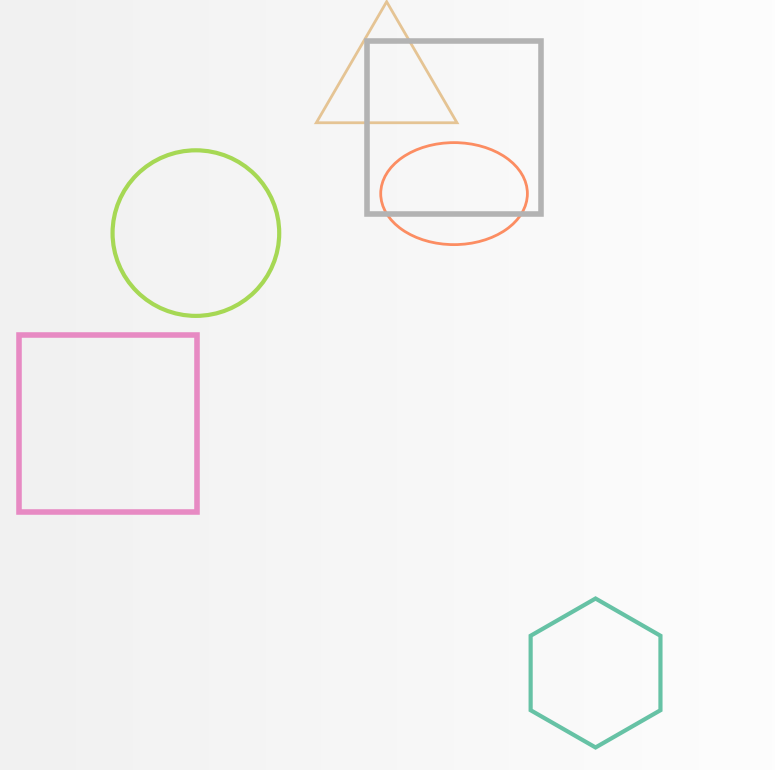[{"shape": "hexagon", "thickness": 1.5, "radius": 0.48, "center": [0.768, 0.126]}, {"shape": "oval", "thickness": 1, "radius": 0.47, "center": [0.586, 0.749]}, {"shape": "square", "thickness": 2, "radius": 0.57, "center": [0.139, 0.45]}, {"shape": "circle", "thickness": 1.5, "radius": 0.54, "center": [0.253, 0.697]}, {"shape": "triangle", "thickness": 1, "radius": 0.52, "center": [0.499, 0.893]}, {"shape": "square", "thickness": 2, "radius": 0.56, "center": [0.585, 0.834]}]